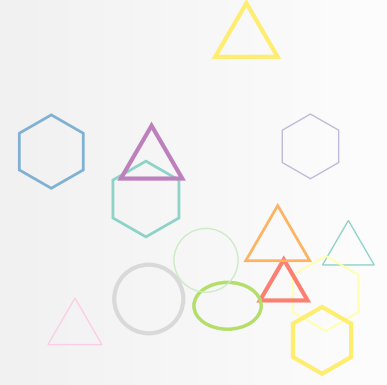[{"shape": "hexagon", "thickness": 2, "radius": 0.49, "center": [0.377, 0.483]}, {"shape": "triangle", "thickness": 1, "radius": 0.39, "center": [0.899, 0.35]}, {"shape": "hexagon", "thickness": 1.5, "radius": 0.49, "center": [0.841, 0.238]}, {"shape": "hexagon", "thickness": 1, "radius": 0.42, "center": [0.801, 0.62]}, {"shape": "triangle", "thickness": 3, "radius": 0.35, "center": [0.732, 0.255]}, {"shape": "hexagon", "thickness": 2, "radius": 0.48, "center": [0.132, 0.606]}, {"shape": "triangle", "thickness": 2, "radius": 0.48, "center": [0.717, 0.371]}, {"shape": "oval", "thickness": 2.5, "radius": 0.43, "center": [0.587, 0.206]}, {"shape": "triangle", "thickness": 1, "radius": 0.4, "center": [0.193, 0.145]}, {"shape": "circle", "thickness": 3, "radius": 0.45, "center": [0.384, 0.223]}, {"shape": "triangle", "thickness": 3, "radius": 0.46, "center": [0.391, 0.582]}, {"shape": "circle", "thickness": 1, "radius": 0.41, "center": [0.532, 0.324]}, {"shape": "triangle", "thickness": 3, "radius": 0.46, "center": [0.636, 0.899]}, {"shape": "hexagon", "thickness": 3, "radius": 0.43, "center": [0.831, 0.116]}]